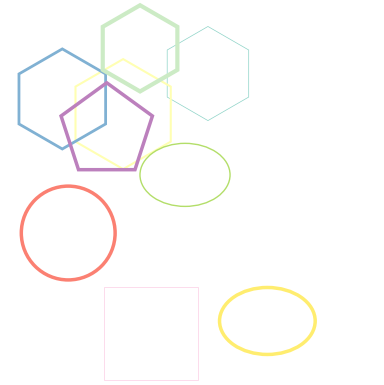[{"shape": "hexagon", "thickness": 0.5, "radius": 0.61, "center": [0.54, 0.809]}, {"shape": "hexagon", "thickness": 1.5, "radius": 0.71, "center": [0.32, 0.704]}, {"shape": "circle", "thickness": 2.5, "radius": 0.61, "center": [0.177, 0.395]}, {"shape": "hexagon", "thickness": 2, "radius": 0.65, "center": [0.162, 0.743]}, {"shape": "oval", "thickness": 1, "radius": 0.58, "center": [0.481, 0.546]}, {"shape": "square", "thickness": 0.5, "radius": 0.61, "center": [0.392, 0.134]}, {"shape": "pentagon", "thickness": 2.5, "radius": 0.62, "center": [0.277, 0.66]}, {"shape": "hexagon", "thickness": 3, "radius": 0.56, "center": [0.364, 0.874]}, {"shape": "oval", "thickness": 2.5, "radius": 0.62, "center": [0.694, 0.166]}]